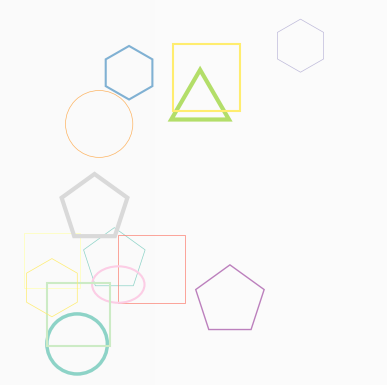[{"shape": "pentagon", "thickness": 0.5, "radius": 0.42, "center": [0.295, 0.325]}, {"shape": "circle", "thickness": 2.5, "radius": 0.39, "center": [0.199, 0.107]}, {"shape": "square", "thickness": 0.5, "radius": 0.36, "center": [0.135, 0.323]}, {"shape": "hexagon", "thickness": 0.5, "radius": 0.34, "center": [0.776, 0.881]}, {"shape": "square", "thickness": 0.5, "radius": 0.44, "center": [0.391, 0.301]}, {"shape": "hexagon", "thickness": 1.5, "radius": 0.35, "center": [0.333, 0.811]}, {"shape": "circle", "thickness": 0.5, "radius": 0.43, "center": [0.256, 0.678]}, {"shape": "triangle", "thickness": 3, "radius": 0.43, "center": [0.516, 0.733]}, {"shape": "oval", "thickness": 1.5, "radius": 0.34, "center": [0.305, 0.261]}, {"shape": "pentagon", "thickness": 3, "radius": 0.45, "center": [0.244, 0.459]}, {"shape": "pentagon", "thickness": 1, "radius": 0.46, "center": [0.593, 0.219]}, {"shape": "square", "thickness": 1.5, "radius": 0.41, "center": [0.203, 0.183]}, {"shape": "square", "thickness": 1.5, "radius": 0.43, "center": [0.532, 0.799]}, {"shape": "hexagon", "thickness": 0.5, "radius": 0.38, "center": [0.134, 0.253]}]